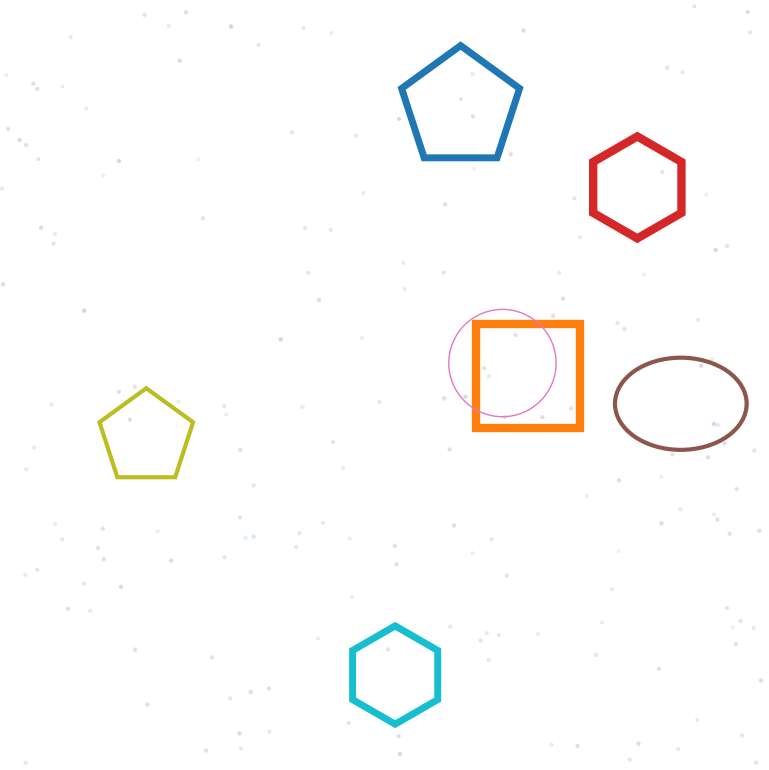[{"shape": "pentagon", "thickness": 2.5, "radius": 0.4, "center": [0.598, 0.86]}, {"shape": "square", "thickness": 3, "radius": 0.34, "center": [0.686, 0.512]}, {"shape": "hexagon", "thickness": 3, "radius": 0.33, "center": [0.828, 0.757]}, {"shape": "oval", "thickness": 1.5, "radius": 0.43, "center": [0.884, 0.476]}, {"shape": "circle", "thickness": 0.5, "radius": 0.35, "center": [0.653, 0.528]}, {"shape": "pentagon", "thickness": 1.5, "radius": 0.32, "center": [0.19, 0.432]}, {"shape": "hexagon", "thickness": 2.5, "radius": 0.32, "center": [0.513, 0.123]}]